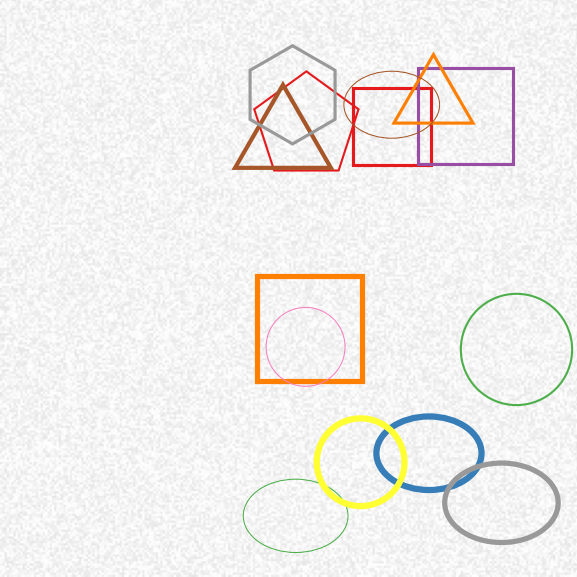[{"shape": "pentagon", "thickness": 1, "radius": 0.47, "center": [0.531, 0.781]}, {"shape": "square", "thickness": 1.5, "radius": 0.34, "center": [0.679, 0.781]}, {"shape": "oval", "thickness": 3, "radius": 0.46, "center": [0.743, 0.214]}, {"shape": "oval", "thickness": 0.5, "radius": 0.45, "center": [0.512, 0.106]}, {"shape": "circle", "thickness": 1, "radius": 0.48, "center": [0.894, 0.394]}, {"shape": "square", "thickness": 1.5, "radius": 0.41, "center": [0.806, 0.798]}, {"shape": "triangle", "thickness": 1.5, "radius": 0.4, "center": [0.751, 0.825]}, {"shape": "square", "thickness": 2.5, "radius": 0.45, "center": [0.536, 0.431]}, {"shape": "circle", "thickness": 3, "radius": 0.38, "center": [0.624, 0.199]}, {"shape": "triangle", "thickness": 2, "radius": 0.48, "center": [0.49, 0.756]}, {"shape": "oval", "thickness": 0.5, "radius": 0.41, "center": [0.678, 0.818]}, {"shape": "circle", "thickness": 0.5, "radius": 0.34, "center": [0.529, 0.399]}, {"shape": "oval", "thickness": 2.5, "radius": 0.49, "center": [0.868, 0.128]}, {"shape": "hexagon", "thickness": 1.5, "radius": 0.42, "center": [0.507, 0.835]}]